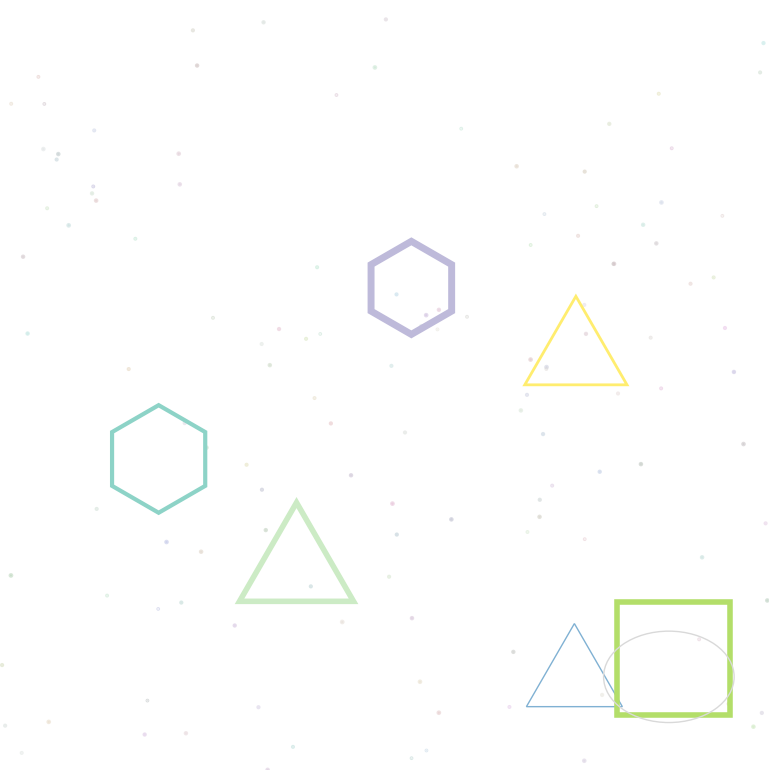[{"shape": "hexagon", "thickness": 1.5, "radius": 0.35, "center": [0.206, 0.404]}, {"shape": "hexagon", "thickness": 2.5, "radius": 0.3, "center": [0.534, 0.626]}, {"shape": "triangle", "thickness": 0.5, "radius": 0.36, "center": [0.746, 0.118]}, {"shape": "square", "thickness": 2, "radius": 0.37, "center": [0.875, 0.145]}, {"shape": "oval", "thickness": 0.5, "radius": 0.42, "center": [0.869, 0.121]}, {"shape": "triangle", "thickness": 2, "radius": 0.43, "center": [0.385, 0.262]}, {"shape": "triangle", "thickness": 1, "radius": 0.38, "center": [0.748, 0.539]}]